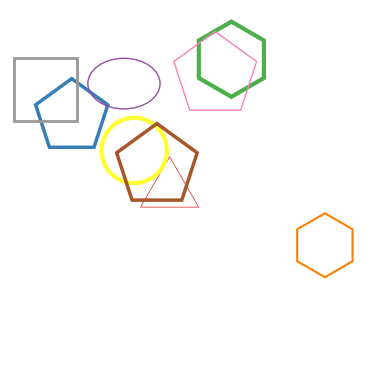[{"shape": "triangle", "thickness": 0.5, "radius": 0.44, "center": [0.441, 0.506]}, {"shape": "pentagon", "thickness": 2.5, "radius": 0.49, "center": [0.186, 0.697]}, {"shape": "hexagon", "thickness": 3, "radius": 0.49, "center": [0.601, 0.846]}, {"shape": "oval", "thickness": 1, "radius": 0.47, "center": [0.322, 0.783]}, {"shape": "hexagon", "thickness": 1.5, "radius": 0.42, "center": [0.844, 0.363]}, {"shape": "circle", "thickness": 3, "radius": 0.42, "center": [0.348, 0.609]}, {"shape": "pentagon", "thickness": 2.5, "radius": 0.55, "center": [0.408, 0.569]}, {"shape": "pentagon", "thickness": 1, "radius": 0.56, "center": [0.559, 0.805]}, {"shape": "square", "thickness": 2, "radius": 0.41, "center": [0.118, 0.767]}]